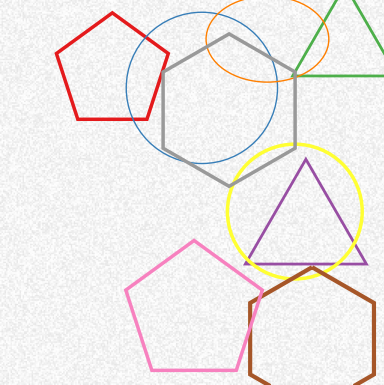[{"shape": "pentagon", "thickness": 2.5, "radius": 0.76, "center": [0.292, 0.814]}, {"shape": "circle", "thickness": 1, "radius": 0.98, "center": [0.524, 0.772]}, {"shape": "triangle", "thickness": 2, "radius": 0.78, "center": [0.896, 0.881]}, {"shape": "triangle", "thickness": 2, "radius": 0.91, "center": [0.794, 0.405]}, {"shape": "oval", "thickness": 1, "radius": 0.8, "center": [0.695, 0.898]}, {"shape": "circle", "thickness": 2.5, "radius": 0.88, "center": [0.766, 0.45]}, {"shape": "hexagon", "thickness": 3, "radius": 0.93, "center": [0.811, 0.12]}, {"shape": "pentagon", "thickness": 2.5, "radius": 0.93, "center": [0.504, 0.189]}, {"shape": "hexagon", "thickness": 2.5, "radius": 0.99, "center": [0.595, 0.714]}]